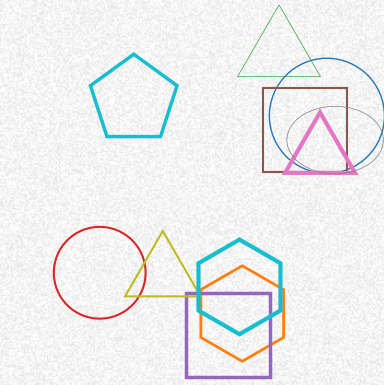[{"shape": "circle", "thickness": 1, "radius": 0.75, "center": [0.849, 0.699]}, {"shape": "hexagon", "thickness": 2, "radius": 0.62, "center": [0.629, 0.186]}, {"shape": "triangle", "thickness": 0.5, "radius": 0.62, "center": [0.725, 0.863]}, {"shape": "circle", "thickness": 1.5, "radius": 0.6, "center": [0.259, 0.292]}, {"shape": "square", "thickness": 2.5, "radius": 0.55, "center": [0.592, 0.13]}, {"shape": "square", "thickness": 1.5, "radius": 0.55, "center": [0.793, 0.664]}, {"shape": "triangle", "thickness": 3, "radius": 0.52, "center": [0.831, 0.603]}, {"shape": "oval", "thickness": 0.5, "radius": 0.63, "center": [0.87, 0.636]}, {"shape": "triangle", "thickness": 1.5, "radius": 0.57, "center": [0.423, 0.287]}, {"shape": "pentagon", "thickness": 2.5, "radius": 0.59, "center": [0.347, 0.741]}, {"shape": "hexagon", "thickness": 3, "radius": 0.61, "center": [0.622, 0.255]}]